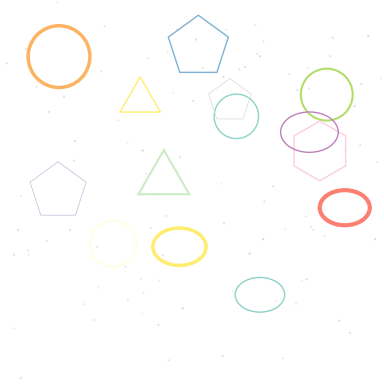[{"shape": "circle", "thickness": 1, "radius": 0.29, "center": [0.614, 0.698]}, {"shape": "oval", "thickness": 1, "radius": 0.32, "center": [0.675, 0.234]}, {"shape": "circle", "thickness": 0.5, "radius": 0.3, "center": [0.294, 0.367]}, {"shape": "pentagon", "thickness": 0.5, "radius": 0.38, "center": [0.151, 0.503]}, {"shape": "oval", "thickness": 3, "radius": 0.33, "center": [0.895, 0.46]}, {"shape": "pentagon", "thickness": 1, "radius": 0.41, "center": [0.515, 0.878]}, {"shape": "circle", "thickness": 2.5, "radius": 0.4, "center": [0.153, 0.853]}, {"shape": "circle", "thickness": 1.5, "radius": 0.34, "center": [0.849, 0.754]}, {"shape": "hexagon", "thickness": 1, "radius": 0.39, "center": [0.831, 0.608]}, {"shape": "pentagon", "thickness": 0.5, "radius": 0.29, "center": [0.597, 0.738]}, {"shape": "oval", "thickness": 1, "radius": 0.37, "center": [0.804, 0.657]}, {"shape": "triangle", "thickness": 1.5, "radius": 0.38, "center": [0.426, 0.534]}, {"shape": "triangle", "thickness": 1, "radius": 0.3, "center": [0.364, 0.739]}, {"shape": "oval", "thickness": 2.5, "radius": 0.35, "center": [0.466, 0.359]}]